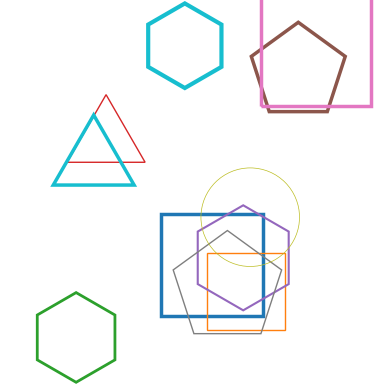[{"shape": "square", "thickness": 2.5, "radius": 0.67, "center": [0.55, 0.311]}, {"shape": "square", "thickness": 1, "radius": 0.5, "center": [0.639, 0.243]}, {"shape": "hexagon", "thickness": 2, "radius": 0.58, "center": [0.198, 0.124]}, {"shape": "triangle", "thickness": 1, "radius": 0.59, "center": [0.276, 0.637]}, {"shape": "hexagon", "thickness": 1.5, "radius": 0.68, "center": [0.632, 0.33]}, {"shape": "pentagon", "thickness": 2.5, "radius": 0.64, "center": [0.775, 0.814]}, {"shape": "square", "thickness": 2.5, "radius": 0.71, "center": [0.82, 0.867]}, {"shape": "pentagon", "thickness": 1, "radius": 0.74, "center": [0.591, 0.253]}, {"shape": "circle", "thickness": 0.5, "radius": 0.64, "center": [0.65, 0.436]}, {"shape": "hexagon", "thickness": 3, "radius": 0.55, "center": [0.48, 0.881]}, {"shape": "triangle", "thickness": 2.5, "radius": 0.61, "center": [0.243, 0.58]}]